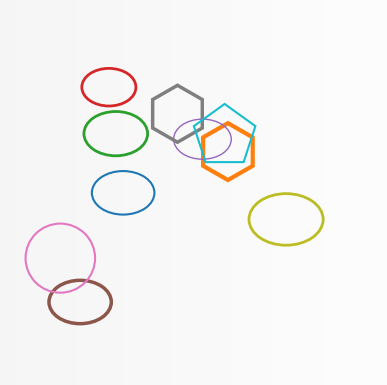[{"shape": "oval", "thickness": 1.5, "radius": 0.4, "center": [0.318, 0.499]}, {"shape": "hexagon", "thickness": 3, "radius": 0.37, "center": [0.588, 0.606]}, {"shape": "oval", "thickness": 2, "radius": 0.41, "center": [0.299, 0.653]}, {"shape": "oval", "thickness": 2, "radius": 0.35, "center": [0.281, 0.774]}, {"shape": "oval", "thickness": 1, "radius": 0.37, "center": [0.522, 0.639]}, {"shape": "oval", "thickness": 2.5, "radius": 0.4, "center": [0.207, 0.216]}, {"shape": "circle", "thickness": 1.5, "radius": 0.45, "center": [0.156, 0.33]}, {"shape": "hexagon", "thickness": 2.5, "radius": 0.37, "center": [0.458, 0.704]}, {"shape": "oval", "thickness": 2, "radius": 0.48, "center": [0.738, 0.43]}, {"shape": "pentagon", "thickness": 1.5, "radius": 0.42, "center": [0.58, 0.647]}]